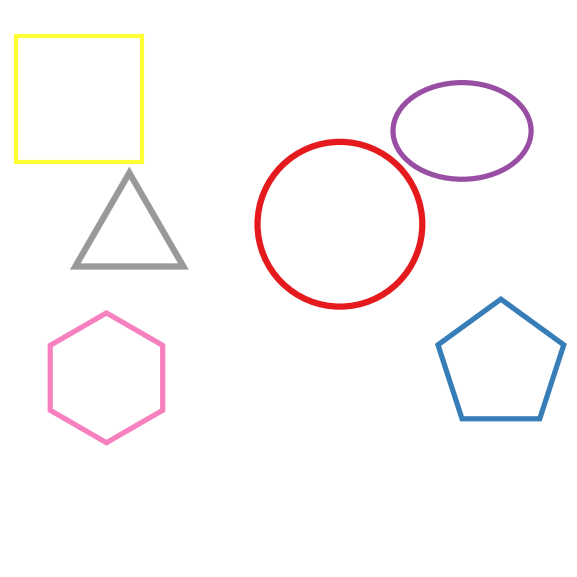[{"shape": "circle", "thickness": 3, "radius": 0.71, "center": [0.589, 0.611]}, {"shape": "pentagon", "thickness": 2.5, "radius": 0.57, "center": [0.867, 0.367]}, {"shape": "oval", "thickness": 2.5, "radius": 0.6, "center": [0.8, 0.772]}, {"shape": "square", "thickness": 2, "radius": 0.55, "center": [0.137, 0.828]}, {"shape": "hexagon", "thickness": 2.5, "radius": 0.56, "center": [0.184, 0.345]}, {"shape": "triangle", "thickness": 3, "radius": 0.54, "center": [0.224, 0.592]}]